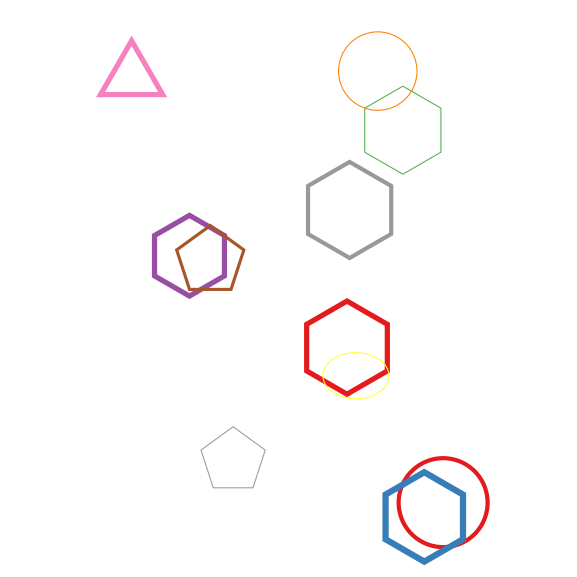[{"shape": "circle", "thickness": 2, "radius": 0.39, "center": [0.767, 0.129]}, {"shape": "hexagon", "thickness": 2.5, "radius": 0.4, "center": [0.601, 0.397]}, {"shape": "hexagon", "thickness": 3, "radius": 0.39, "center": [0.735, 0.104]}, {"shape": "hexagon", "thickness": 0.5, "radius": 0.38, "center": [0.698, 0.774]}, {"shape": "hexagon", "thickness": 2.5, "radius": 0.35, "center": [0.328, 0.556]}, {"shape": "circle", "thickness": 0.5, "radius": 0.34, "center": [0.654, 0.876]}, {"shape": "oval", "thickness": 0.5, "radius": 0.29, "center": [0.616, 0.348]}, {"shape": "pentagon", "thickness": 1.5, "radius": 0.31, "center": [0.364, 0.547]}, {"shape": "triangle", "thickness": 2.5, "radius": 0.31, "center": [0.228, 0.866]}, {"shape": "pentagon", "thickness": 0.5, "radius": 0.29, "center": [0.404, 0.202]}, {"shape": "hexagon", "thickness": 2, "radius": 0.42, "center": [0.605, 0.636]}]